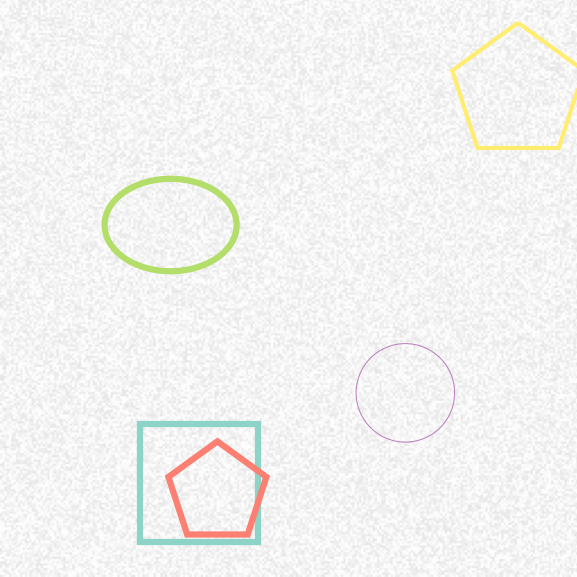[{"shape": "square", "thickness": 3, "radius": 0.51, "center": [0.345, 0.163]}, {"shape": "pentagon", "thickness": 3, "radius": 0.45, "center": [0.376, 0.146]}, {"shape": "oval", "thickness": 3, "radius": 0.57, "center": [0.295, 0.61]}, {"shape": "circle", "thickness": 0.5, "radius": 0.43, "center": [0.702, 0.319]}, {"shape": "pentagon", "thickness": 2, "radius": 0.6, "center": [0.897, 0.84]}]